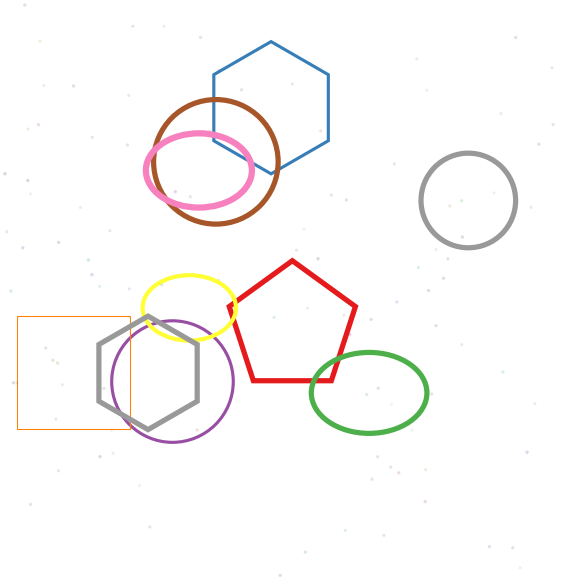[{"shape": "pentagon", "thickness": 2.5, "radius": 0.57, "center": [0.506, 0.433]}, {"shape": "hexagon", "thickness": 1.5, "radius": 0.57, "center": [0.469, 0.813]}, {"shape": "oval", "thickness": 2.5, "radius": 0.5, "center": [0.639, 0.319]}, {"shape": "circle", "thickness": 1.5, "radius": 0.53, "center": [0.299, 0.338]}, {"shape": "square", "thickness": 0.5, "radius": 0.49, "center": [0.127, 0.354]}, {"shape": "oval", "thickness": 2, "radius": 0.4, "center": [0.328, 0.466]}, {"shape": "circle", "thickness": 2.5, "radius": 0.54, "center": [0.374, 0.719]}, {"shape": "oval", "thickness": 3, "radius": 0.46, "center": [0.344, 0.704]}, {"shape": "hexagon", "thickness": 2.5, "radius": 0.49, "center": [0.256, 0.353]}, {"shape": "circle", "thickness": 2.5, "radius": 0.41, "center": [0.811, 0.652]}]